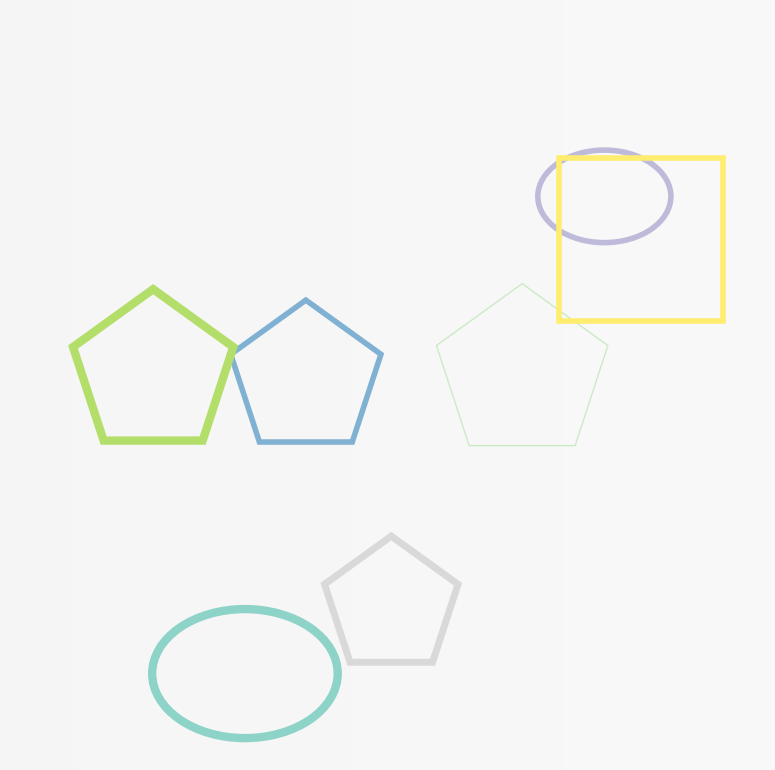[{"shape": "oval", "thickness": 3, "radius": 0.6, "center": [0.316, 0.125]}, {"shape": "oval", "thickness": 2, "radius": 0.43, "center": [0.78, 0.745]}, {"shape": "pentagon", "thickness": 2, "radius": 0.51, "center": [0.395, 0.508]}, {"shape": "pentagon", "thickness": 3, "radius": 0.54, "center": [0.198, 0.516]}, {"shape": "pentagon", "thickness": 2.5, "radius": 0.45, "center": [0.505, 0.213]}, {"shape": "pentagon", "thickness": 0.5, "radius": 0.58, "center": [0.674, 0.515]}, {"shape": "square", "thickness": 2, "radius": 0.53, "center": [0.827, 0.689]}]